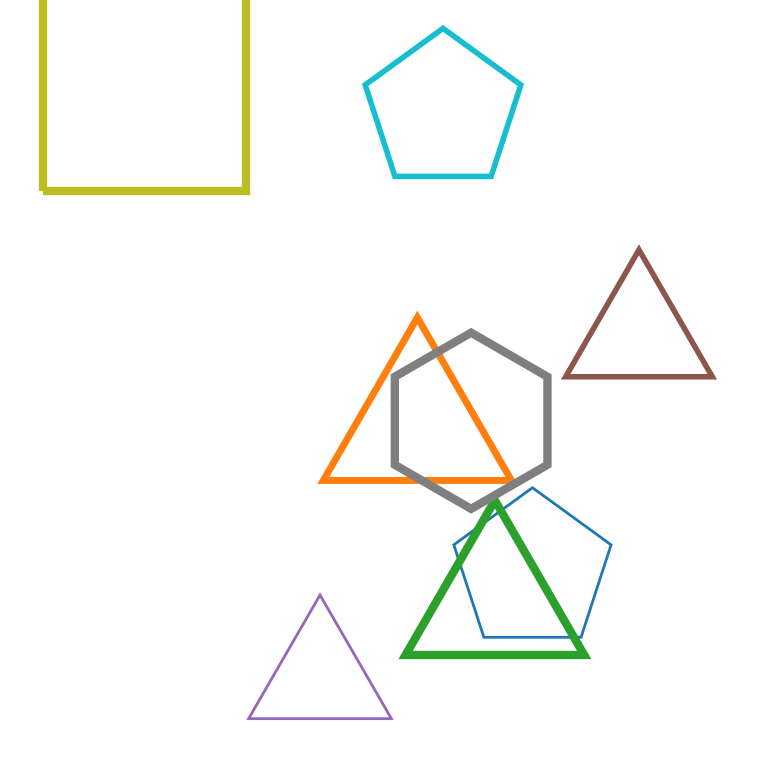[{"shape": "pentagon", "thickness": 1, "radius": 0.54, "center": [0.692, 0.259]}, {"shape": "triangle", "thickness": 2.5, "radius": 0.71, "center": [0.542, 0.447]}, {"shape": "triangle", "thickness": 3, "radius": 0.67, "center": [0.643, 0.216]}, {"shape": "triangle", "thickness": 1, "radius": 0.54, "center": [0.416, 0.12]}, {"shape": "triangle", "thickness": 2, "radius": 0.55, "center": [0.83, 0.566]}, {"shape": "hexagon", "thickness": 3, "radius": 0.57, "center": [0.612, 0.454]}, {"shape": "square", "thickness": 3, "radius": 0.66, "center": [0.187, 0.884]}, {"shape": "pentagon", "thickness": 2, "radius": 0.53, "center": [0.575, 0.857]}]